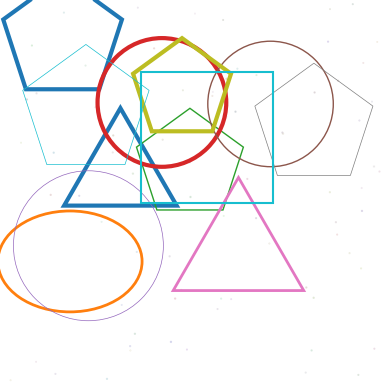[{"shape": "pentagon", "thickness": 3, "radius": 0.81, "center": [0.163, 0.899]}, {"shape": "triangle", "thickness": 3, "radius": 0.84, "center": [0.313, 0.55]}, {"shape": "oval", "thickness": 2, "radius": 0.94, "center": [0.182, 0.321]}, {"shape": "pentagon", "thickness": 1, "radius": 0.73, "center": [0.493, 0.573]}, {"shape": "circle", "thickness": 3, "radius": 0.84, "center": [0.421, 0.734]}, {"shape": "circle", "thickness": 0.5, "radius": 0.97, "center": [0.23, 0.362]}, {"shape": "circle", "thickness": 1, "radius": 0.81, "center": [0.703, 0.73]}, {"shape": "triangle", "thickness": 2, "radius": 0.98, "center": [0.619, 0.343]}, {"shape": "pentagon", "thickness": 0.5, "radius": 0.81, "center": [0.815, 0.675]}, {"shape": "pentagon", "thickness": 3, "radius": 0.67, "center": [0.473, 0.767]}, {"shape": "pentagon", "thickness": 0.5, "radius": 0.86, "center": [0.223, 0.712]}, {"shape": "square", "thickness": 1.5, "radius": 0.85, "center": [0.538, 0.643]}]